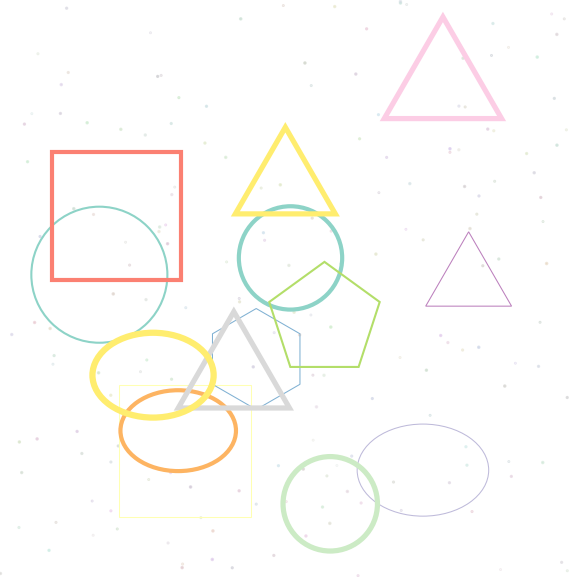[{"shape": "circle", "thickness": 1, "radius": 0.59, "center": [0.172, 0.523]}, {"shape": "circle", "thickness": 2, "radius": 0.45, "center": [0.503, 0.553]}, {"shape": "square", "thickness": 0.5, "radius": 0.57, "center": [0.321, 0.219]}, {"shape": "oval", "thickness": 0.5, "radius": 0.57, "center": [0.732, 0.185]}, {"shape": "square", "thickness": 2, "radius": 0.56, "center": [0.202, 0.625]}, {"shape": "hexagon", "thickness": 0.5, "radius": 0.44, "center": [0.444, 0.377]}, {"shape": "oval", "thickness": 2, "radius": 0.5, "center": [0.309, 0.253]}, {"shape": "pentagon", "thickness": 1, "radius": 0.5, "center": [0.562, 0.445]}, {"shape": "triangle", "thickness": 2.5, "radius": 0.59, "center": [0.767, 0.852]}, {"shape": "triangle", "thickness": 2.5, "radius": 0.56, "center": [0.405, 0.348]}, {"shape": "triangle", "thickness": 0.5, "radius": 0.43, "center": [0.811, 0.512]}, {"shape": "circle", "thickness": 2.5, "radius": 0.41, "center": [0.572, 0.127]}, {"shape": "triangle", "thickness": 2.5, "radius": 0.5, "center": [0.494, 0.679]}, {"shape": "oval", "thickness": 3, "radius": 0.52, "center": [0.265, 0.349]}]